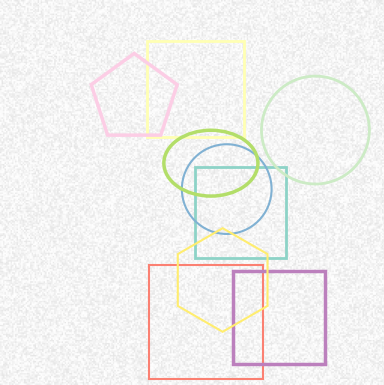[{"shape": "square", "thickness": 2, "radius": 0.59, "center": [0.624, 0.449]}, {"shape": "square", "thickness": 2, "radius": 0.63, "center": [0.507, 0.769]}, {"shape": "square", "thickness": 1.5, "radius": 0.74, "center": [0.536, 0.165]}, {"shape": "circle", "thickness": 1.5, "radius": 0.58, "center": [0.589, 0.509]}, {"shape": "oval", "thickness": 2.5, "radius": 0.61, "center": [0.548, 0.576]}, {"shape": "pentagon", "thickness": 2.5, "radius": 0.59, "center": [0.349, 0.744]}, {"shape": "square", "thickness": 2.5, "radius": 0.6, "center": [0.726, 0.176]}, {"shape": "circle", "thickness": 2, "radius": 0.7, "center": [0.819, 0.662]}, {"shape": "hexagon", "thickness": 1.5, "radius": 0.67, "center": [0.578, 0.273]}]